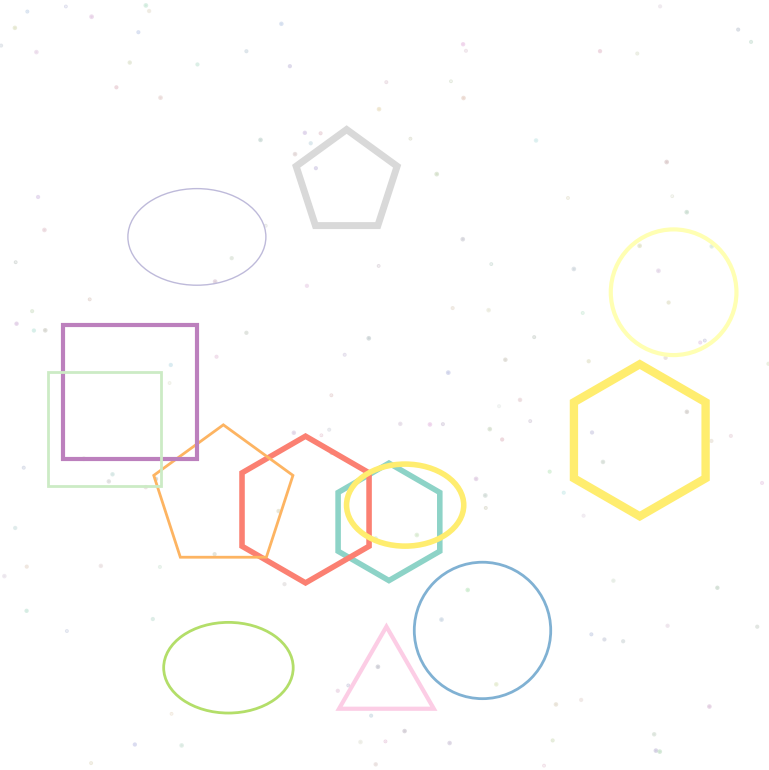[{"shape": "hexagon", "thickness": 2, "radius": 0.38, "center": [0.505, 0.322]}, {"shape": "circle", "thickness": 1.5, "radius": 0.41, "center": [0.875, 0.62]}, {"shape": "oval", "thickness": 0.5, "radius": 0.45, "center": [0.256, 0.692]}, {"shape": "hexagon", "thickness": 2, "radius": 0.48, "center": [0.397, 0.338]}, {"shape": "circle", "thickness": 1, "radius": 0.44, "center": [0.627, 0.181]}, {"shape": "pentagon", "thickness": 1, "radius": 0.48, "center": [0.29, 0.353]}, {"shape": "oval", "thickness": 1, "radius": 0.42, "center": [0.297, 0.133]}, {"shape": "triangle", "thickness": 1.5, "radius": 0.36, "center": [0.502, 0.115]}, {"shape": "pentagon", "thickness": 2.5, "radius": 0.34, "center": [0.45, 0.763]}, {"shape": "square", "thickness": 1.5, "radius": 0.44, "center": [0.169, 0.491]}, {"shape": "square", "thickness": 1, "radius": 0.37, "center": [0.136, 0.443]}, {"shape": "oval", "thickness": 2, "radius": 0.38, "center": [0.526, 0.344]}, {"shape": "hexagon", "thickness": 3, "radius": 0.49, "center": [0.831, 0.428]}]